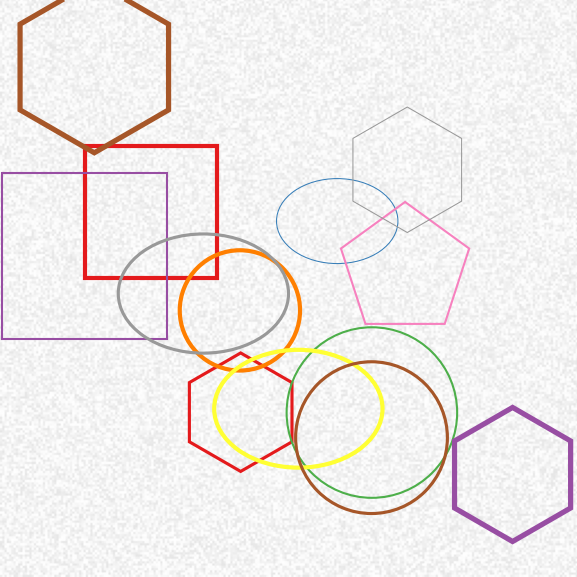[{"shape": "square", "thickness": 2, "radius": 0.57, "center": [0.262, 0.632]}, {"shape": "hexagon", "thickness": 1.5, "radius": 0.51, "center": [0.417, 0.285]}, {"shape": "oval", "thickness": 0.5, "radius": 0.53, "center": [0.584, 0.616]}, {"shape": "circle", "thickness": 1, "radius": 0.74, "center": [0.644, 0.285]}, {"shape": "hexagon", "thickness": 2.5, "radius": 0.58, "center": [0.888, 0.178]}, {"shape": "square", "thickness": 1, "radius": 0.72, "center": [0.146, 0.556]}, {"shape": "circle", "thickness": 2, "radius": 0.52, "center": [0.415, 0.462]}, {"shape": "oval", "thickness": 2, "radius": 0.73, "center": [0.517, 0.291]}, {"shape": "circle", "thickness": 1.5, "radius": 0.66, "center": [0.643, 0.241]}, {"shape": "hexagon", "thickness": 2.5, "radius": 0.74, "center": [0.163, 0.883]}, {"shape": "pentagon", "thickness": 1, "radius": 0.58, "center": [0.701, 0.533]}, {"shape": "hexagon", "thickness": 0.5, "radius": 0.54, "center": [0.705, 0.705]}, {"shape": "oval", "thickness": 1.5, "radius": 0.74, "center": [0.352, 0.491]}]